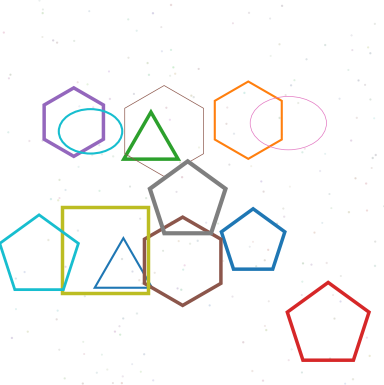[{"shape": "pentagon", "thickness": 2.5, "radius": 0.43, "center": [0.657, 0.371]}, {"shape": "triangle", "thickness": 1.5, "radius": 0.43, "center": [0.32, 0.296]}, {"shape": "hexagon", "thickness": 1.5, "radius": 0.5, "center": [0.645, 0.688]}, {"shape": "triangle", "thickness": 2.5, "radius": 0.41, "center": [0.392, 0.627]}, {"shape": "pentagon", "thickness": 2.5, "radius": 0.56, "center": [0.852, 0.155]}, {"shape": "hexagon", "thickness": 2.5, "radius": 0.44, "center": [0.192, 0.683]}, {"shape": "hexagon", "thickness": 0.5, "radius": 0.59, "center": [0.426, 0.66]}, {"shape": "hexagon", "thickness": 2.5, "radius": 0.57, "center": [0.474, 0.321]}, {"shape": "oval", "thickness": 0.5, "radius": 0.5, "center": [0.749, 0.68]}, {"shape": "pentagon", "thickness": 3, "radius": 0.52, "center": [0.488, 0.478]}, {"shape": "square", "thickness": 2.5, "radius": 0.56, "center": [0.273, 0.35]}, {"shape": "oval", "thickness": 1.5, "radius": 0.41, "center": [0.235, 0.659]}, {"shape": "pentagon", "thickness": 2, "radius": 0.54, "center": [0.102, 0.335]}]